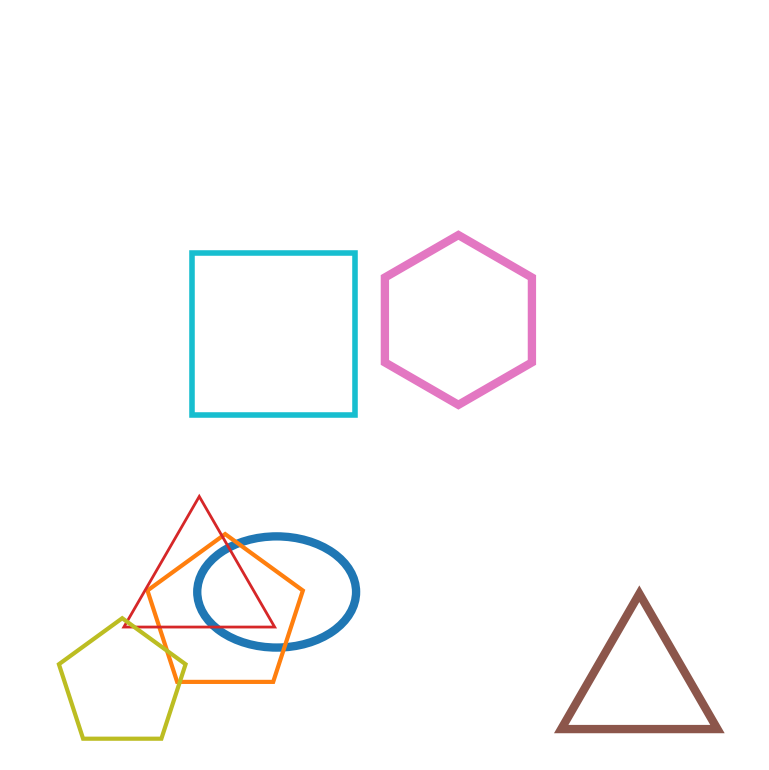[{"shape": "oval", "thickness": 3, "radius": 0.52, "center": [0.359, 0.231]}, {"shape": "pentagon", "thickness": 1.5, "radius": 0.53, "center": [0.292, 0.2]}, {"shape": "triangle", "thickness": 1, "radius": 0.57, "center": [0.259, 0.242]}, {"shape": "triangle", "thickness": 3, "radius": 0.59, "center": [0.83, 0.112]}, {"shape": "hexagon", "thickness": 3, "radius": 0.55, "center": [0.595, 0.584]}, {"shape": "pentagon", "thickness": 1.5, "radius": 0.43, "center": [0.159, 0.111]}, {"shape": "square", "thickness": 2, "radius": 0.53, "center": [0.355, 0.566]}]